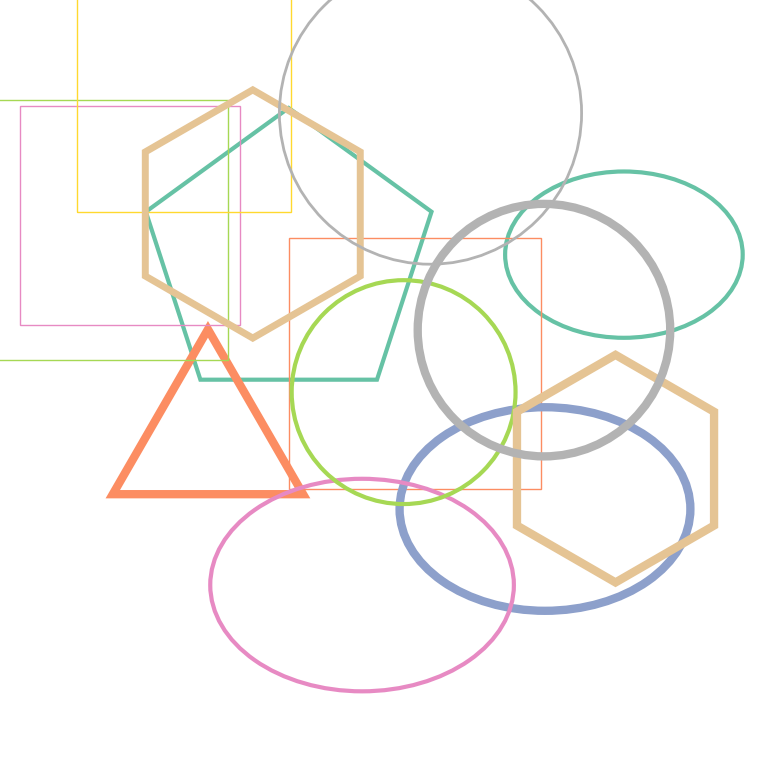[{"shape": "oval", "thickness": 1.5, "radius": 0.77, "center": [0.81, 0.669]}, {"shape": "pentagon", "thickness": 1.5, "radius": 0.98, "center": [0.375, 0.665]}, {"shape": "triangle", "thickness": 3, "radius": 0.71, "center": [0.27, 0.43]}, {"shape": "square", "thickness": 0.5, "radius": 0.82, "center": [0.539, 0.528]}, {"shape": "oval", "thickness": 3, "radius": 0.94, "center": [0.708, 0.339]}, {"shape": "square", "thickness": 0.5, "radius": 0.71, "center": [0.169, 0.72]}, {"shape": "oval", "thickness": 1.5, "radius": 0.99, "center": [0.47, 0.24]}, {"shape": "square", "thickness": 0.5, "radius": 0.84, "center": [0.128, 0.701]}, {"shape": "circle", "thickness": 1.5, "radius": 0.73, "center": [0.524, 0.491]}, {"shape": "square", "thickness": 0.5, "radius": 0.69, "center": [0.239, 0.863]}, {"shape": "hexagon", "thickness": 3, "radius": 0.74, "center": [0.799, 0.391]}, {"shape": "hexagon", "thickness": 2.5, "radius": 0.81, "center": [0.328, 0.722]}, {"shape": "circle", "thickness": 1, "radius": 0.98, "center": [0.559, 0.853]}, {"shape": "circle", "thickness": 3, "radius": 0.82, "center": [0.706, 0.571]}]